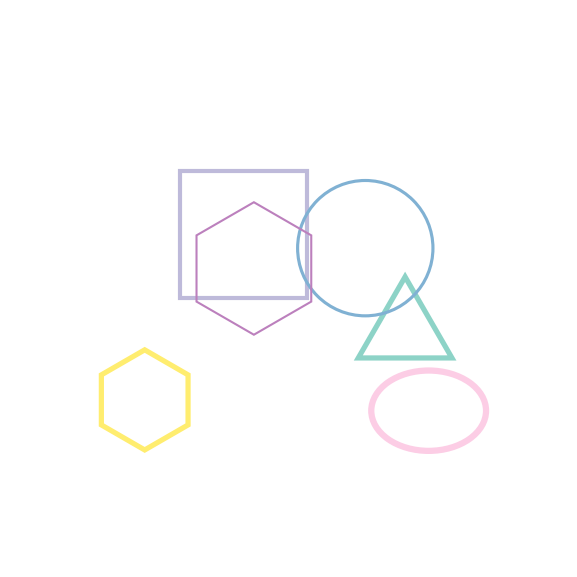[{"shape": "triangle", "thickness": 2.5, "radius": 0.47, "center": [0.701, 0.426]}, {"shape": "square", "thickness": 2, "radius": 0.55, "center": [0.422, 0.593]}, {"shape": "circle", "thickness": 1.5, "radius": 0.59, "center": [0.633, 0.569]}, {"shape": "oval", "thickness": 3, "radius": 0.5, "center": [0.742, 0.288]}, {"shape": "hexagon", "thickness": 1, "radius": 0.57, "center": [0.44, 0.534]}, {"shape": "hexagon", "thickness": 2.5, "radius": 0.43, "center": [0.251, 0.307]}]